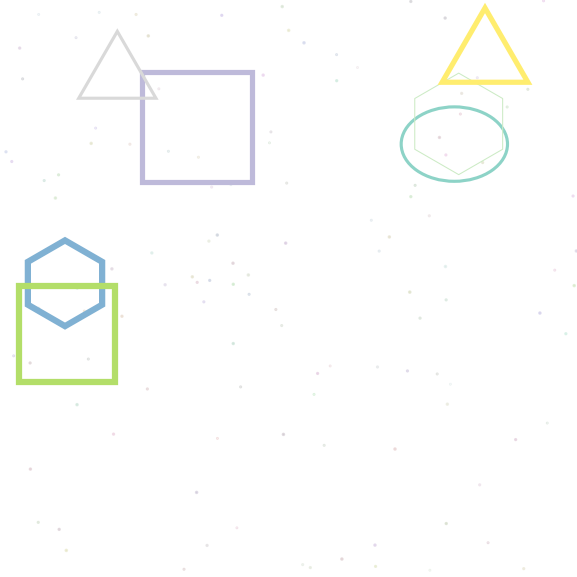[{"shape": "oval", "thickness": 1.5, "radius": 0.46, "center": [0.787, 0.75]}, {"shape": "square", "thickness": 2.5, "radius": 0.48, "center": [0.341, 0.779]}, {"shape": "hexagon", "thickness": 3, "radius": 0.37, "center": [0.113, 0.509]}, {"shape": "square", "thickness": 3, "radius": 0.41, "center": [0.116, 0.421]}, {"shape": "triangle", "thickness": 1.5, "radius": 0.39, "center": [0.203, 0.868]}, {"shape": "hexagon", "thickness": 0.5, "radius": 0.44, "center": [0.794, 0.785]}, {"shape": "triangle", "thickness": 2.5, "radius": 0.43, "center": [0.84, 0.9]}]